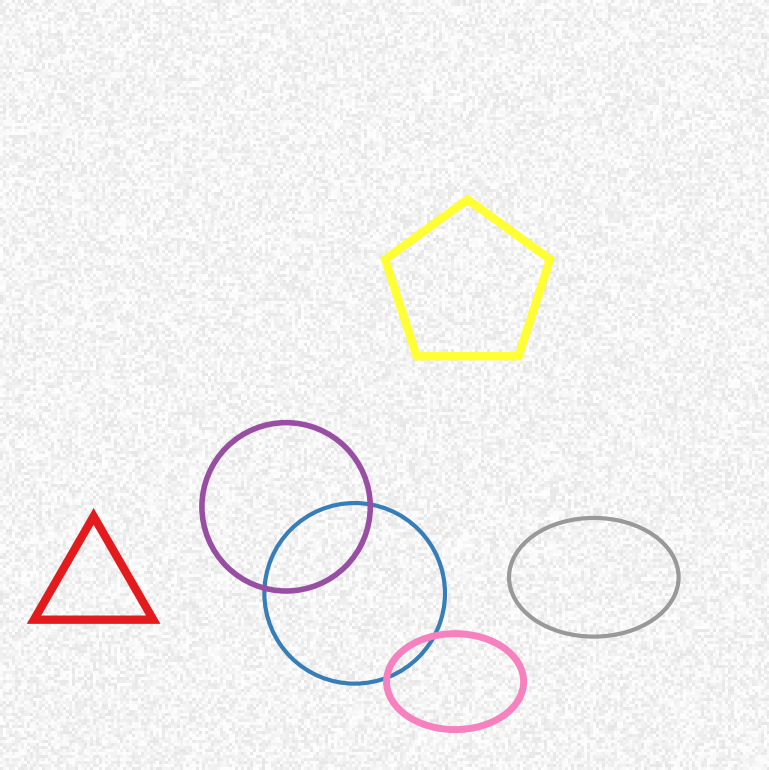[{"shape": "triangle", "thickness": 3, "radius": 0.45, "center": [0.122, 0.24]}, {"shape": "circle", "thickness": 1.5, "radius": 0.59, "center": [0.461, 0.229]}, {"shape": "circle", "thickness": 2, "radius": 0.55, "center": [0.372, 0.342]}, {"shape": "pentagon", "thickness": 3, "radius": 0.56, "center": [0.607, 0.628]}, {"shape": "oval", "thickness": 2.5, "radius": 0.45, "center": [0.591, 0.115]}, {"shape": "oval", "thickness": 1.5, "radius": 0.55, "center": [0.771, 0.25]}]